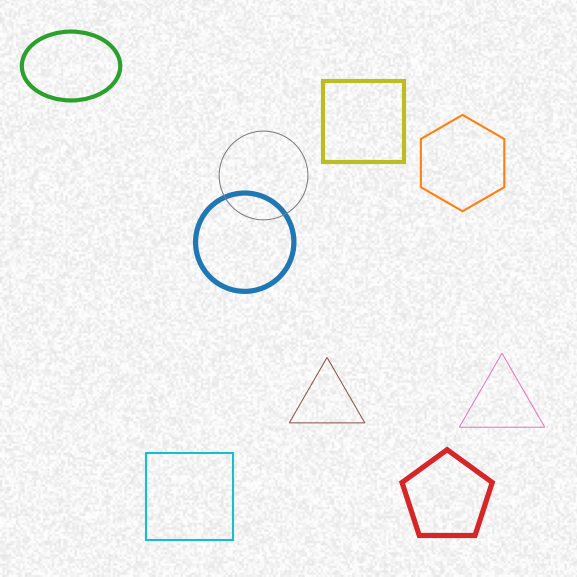[{"shape": "circle", "thickness": 2.5, "radius": 0.43, "center": [0.424, 0.58]}, {"shape": "hexagon", "thickness": 1, "radius": 0.42, "center": [0.801, 0.717]}, {"shape": "oval", "thickness": 2, "radius": 0.43, "center": [0.123, 0.885]}, {"shape": "pentagon", "thickness": 2.5, "radius": 0.41, "center": [0.774, 0.138]}, {"shape": "triangle", "thickness": 0.5, "radius": 0.38, "center": [0.566, 0.305]}, {"shape": "triangle", "thickness": 0.5, "radius": 0.43, "center": [0.869, 0.302]}, {"shape": "circle", "thickness": 0.5, "radius": 0.38, "center": [0.456, 0.695]}, {"shape": "square", "thickness": 2, "radius": 0.35, "center": [0.63, 0.788]}, {"shape": "square", "thickness": 1, "radius": 0.38, "center": [0.328, 0.14]}]